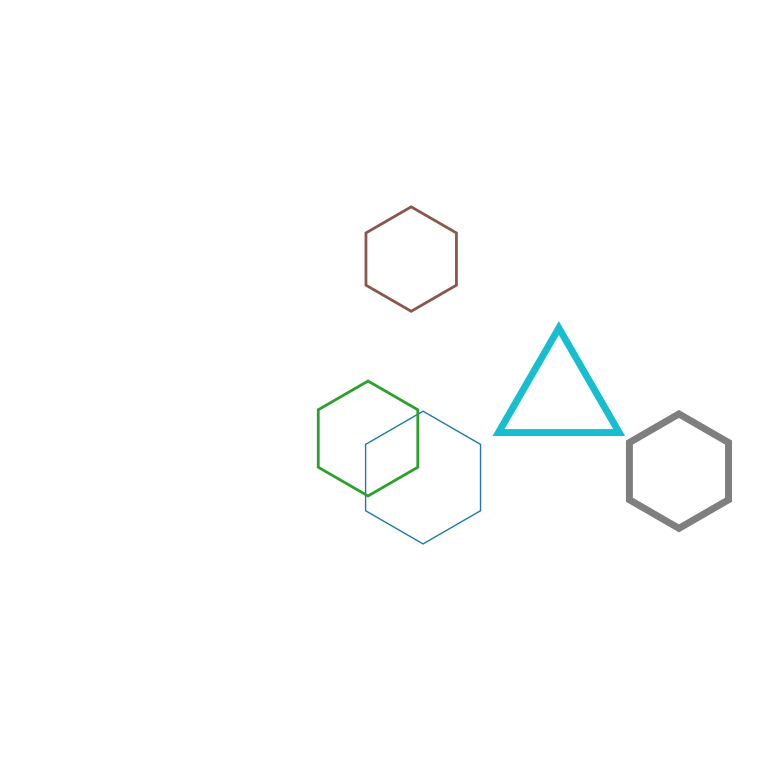[{"shape": "hexagon", "thickness": 0.5, "radius": 0.43, "center": [0.549, 0.38]}, {"shape": "hexagon", "thickness": 1, "radius": 0.37, "center": [0.478, 0.431]}, {"shape": "hexagon", "thickness": 1, "radius": 0.34, "center": [0.534, 0.664]}, {"shape": "hexagon", "thickness": 2.5, "radius": 0.37, "center": [0.882, 0.388]}, {"shape": "triangle", "thickness": 2.5, "radius": 0.45, "center": [0.726, 0.483]}]